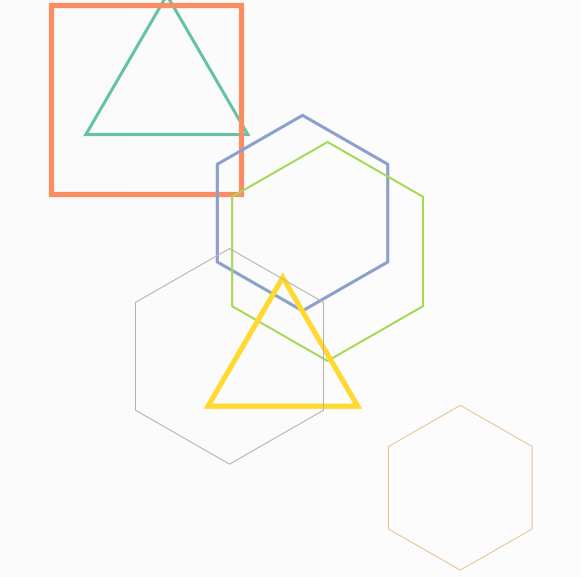[{"shape": "triangle", "thickness": 1.5, "radius": 0.8, "center": [0.287, 0.847]}, {"shape": "square", "thickness": 2.5, "radius": 0.82, "center": [0.251, 0.827]}, {"shape": "hexagon", "thickness": 1.5, "radius": 0.85, "center": [0.521, 0.63]}, {"shape": "hexagon", "thickness": 1, "radius": 0.95, "center": [0.564, 0.564]}, {"shape": "triangle", "thickness": 2.5, "radius": 0.74, "center": [0.487, 0.37]}, {"shape": "hexagon", "thickness": 0.5, "radius": 0.71, "center": [0.792, 0.155]}, {"shape": "hexagon", "thickness": 0.5, "radius": 0.93, "center": [0.395, 0.382]}]